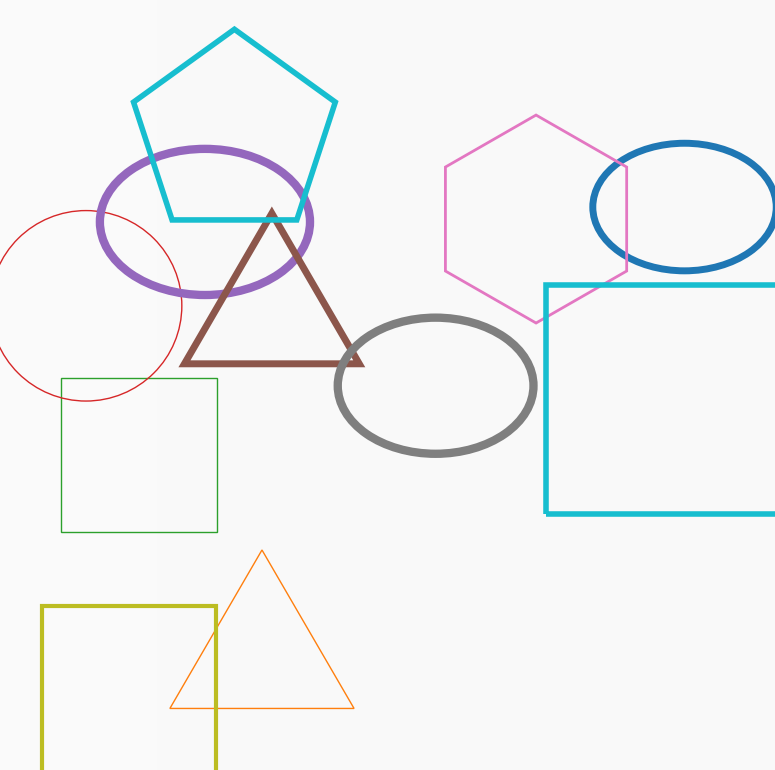[{"shape": "oval", "thickness": 2.5, "radius": 0.59, "center": [0.883, 0.731]}, {"shape": "triangle", "thickness": 0.5, "radius": 0.69, "center": [0.338, 0.149]}, {"shape": "square", "thickness": 0.5, "radius": 0.5, "center": [0.179, 0.409]}, {"shape": "circle", "thickness": 0.5, "radius": 0.62, "center": [0.111, 0.603]}, {"shape": "oval", "thickness": 3, "radius": 0.68, "center": [0.264, 0.712]}, {"shape": "triangle", "thickness": 2.5, "radius": 0.65, "center": [0.351, 0.593]}, {"shape": "hexagon", "thickness": 1, "radius": 0.68, "center": [0.692, 0.716]}, {"shape": "oval", "thickness": 3, "radius": 0.63, "center": [0.562, 0.499]}, {"shape": "square", "thickness": 1.5, "radius": 0.56, "center": [0.166, 0.1]}, {"shape": "pentagon", "thickness": 2, "radius": 0.68, "center": [0.302, 0.825]}, {"shape": "square", "thickness": 2, "radius": 0.75, "center": [0.854, 0.481]}]